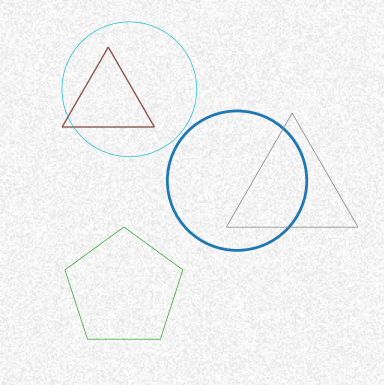[{"shape": "circle", "thickness": 2, "radius": 0.91, "center": [0.616, 0.531]}, {"shape": "pentagon", "thickness": 0.5, "radius": 0.81, "center": [0.322, 0.249]}, {"shape": "triangle", "thickness": 1, "radius": 0.69, "center": [0.281, 0.739]}, {"shape": "triangle", "thickness": 0.5, "radius": 0.99, "center": [0.759, 0.509]}, {"shape": "circle", "thickness": 0.5, "radius": 0.87, "center": [0.336, 0.768]}]